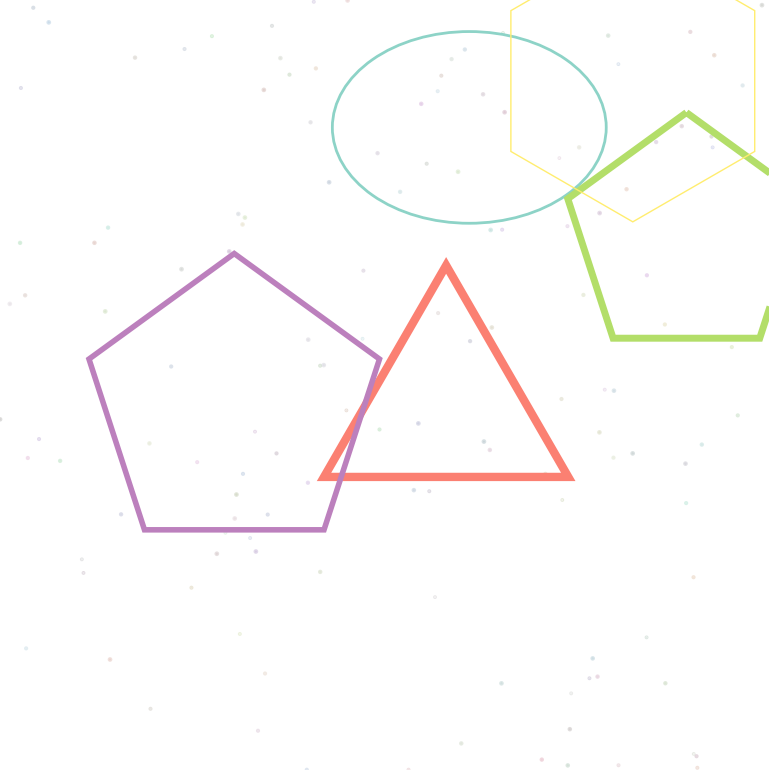[{"shape": "oval", "thickness": 1, "radius": 0.89, "center": [0.609, 0.835]}, {"shape": "triangle", "thickness": 3, "radius": 0.92, "center": [0.579, 0.472]}, {"shape": "pentagon", "thickness": 2.5, "radius": 0.81, "center": [0.891, 0.692]}, {"shape": "pentagon", "thickness": 2, "radius": 0.99, "center": [0.304, 0.472]}, {"shape": "hexagon", "thickness": 0.5, "radius": 0.91, "center": [0.822, 0.895]}]